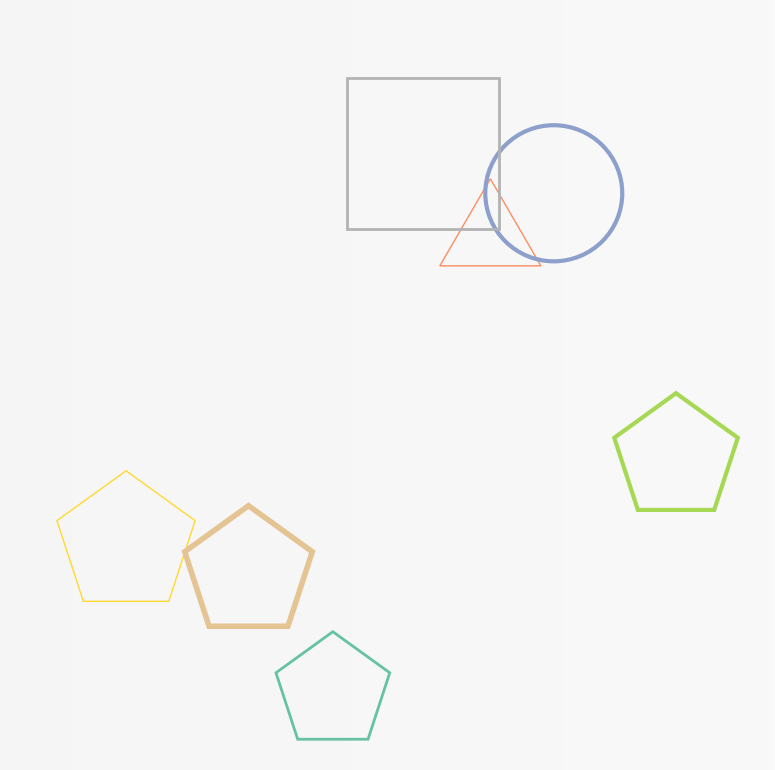[{"shape": "pentagon", "thickness": 1, "radius": 0.39, "center": [0.429, 0.102]}, {"shape": "triangle", "thickness": 0.5, "radius": 0.38, "center": [0.633, 0.692]}, {"shape": "circle", "thickness": 1.5, "radius": 0.44, "center": [0.715, 0.749]}, {"shape": "pentagon", "thickness": 1.5, "radius": 0.42, "center": [0.872, 0.406]}, {"shape": "pentagon", "thickness": 0.5, "radius": 0.47, "center": [0.163, 0.295]}, {"shape": "pentagon", "thickness": 2, "radius": 0.43, "center": [0.321, 0.257]}, {"shape": "square", "thickness": 1, "radius": 0.49, "center": [0.545, 0.801]}]